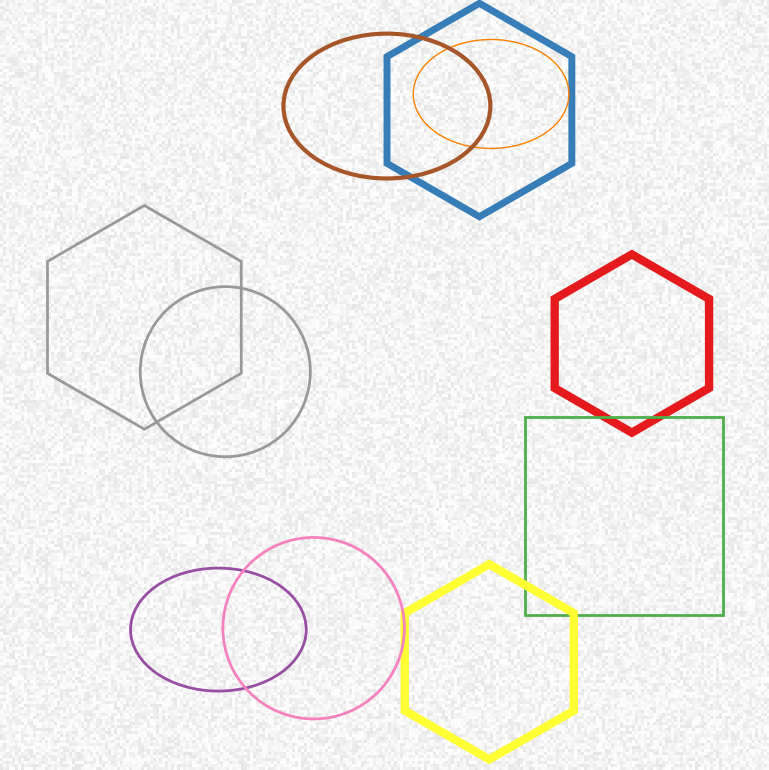[{"shape": "hexagon", "thickness": 3, "radius": 0.58, "center": [0.821, 0.554]}, {"shape": "hexagon", "thickness": 2.5, "radius": 0.69, "center": [0.623, 0.857]}, {"shape": "square", "thickness": 1, "radius": 0.64, "center": [0.81, 0.33]}, {"shape": "oval", "thickness": 1, "radius": 0.57, "center": [0.284, 0.182]}, {"shape": "oval", "thickness": 0.5, "radius": 0.51, "center": [0.638, 0.878]}, {"shape": "hexagon", "thickness": 3, "radius": 0.63, "center": [0.635, 0.14]}, {"shape": "oval", "thickness": 1.5, "radius": 0.67, "center": [0.502, 0.862]}, {"shape": "circle", "thickness": 1, "radius": 0.59, "center": [0.407, 0.184]}, {"shape": "circle", "thickness": 1, "radius": 0.55, "center": [0.293, 0.517]}, {"shape": "hexagon", "thickness": 1, "radius": 0.73, "center": [0.187, 0.588]}]